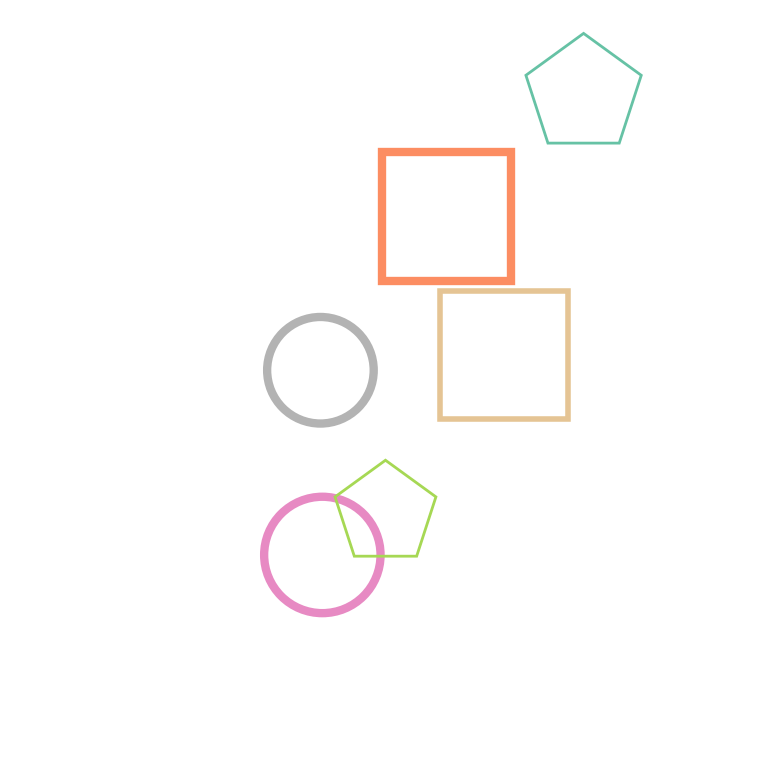[{"shape": "pentagon", "thickness": 1, "radius": 0.39, "center": [0.758, 0.878]}, {"shape": "square", "thickness": 3, "radius": 0.42, "center": [0.579, 0.719]}, {"shape": "circle", "thickness": 3, "radius": 0.38, "center": [0.419, 0.279]}, {"shape": "pentagon", "thickness": 1, "radius": 0.34, "center": [0.501, 0.333]}, {"shape": "square", "thickness": 2, "radius": 0.41, "center": [0.655, 0.539]}, {"shape": "circle", "thickness": 3, "radius": 0.35, "center": [0.416, 0.519]}]